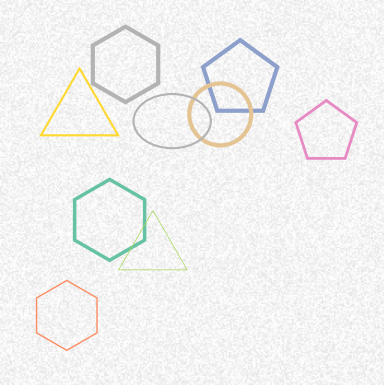[{"shape": "hexagon", "thickness": 2.5, "radius": 0.53, "center": [0.285, 0.429]}, {"shape": "hexagon", "thickness": 1, "radius": 0.45, "center": [0.173, 0.181]}, {"shape": "pentagon", "thickness": 3, "radius": 0.51, "center": [0.624, 0.794]}, {"shape": "pentagon", "thickness": 2, "radius": 0.42, "center": [0.848, 0.656]}, {"shape": "triangle", "thickness": 0.5, "radius": 0.51, "center": [0.397, 0.35]}, {"shape": "triangle", "thickness": 1.5, "radius": 0.58, "center": [0.207, 0.706]}, {"shape": "circle", "thickness": 3, "radius": 0.4, "center": [0.572, 0.703]}, {"shape": "oval", "thickness": 1.5, "radius": 0.5, "center": [0.447, 0.685]}, {"shape": "hexagon", "thickness": 3, "radius": 0.49, "center": [0.326, 0.833]}]